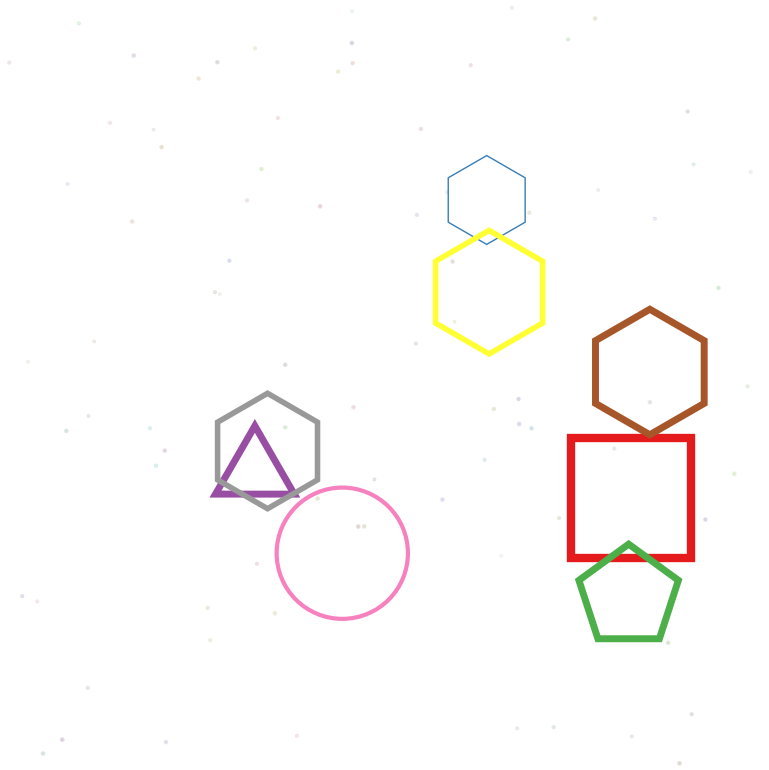[{"shape": "square", "thickness": 3, "radius": 0.39, "center": [0.819, 0.353]}, {"shape": "hexagon", "thickness": 0.5, "radius": 0.29, "center": [0.632, 0.74]}, {"shape": "pentagon", "thickness": 2.5, "radius": 0.34, "center": [0.816, 0.225]}, {"shape": "triangle", "thickness": 2.5, "radius": 0.3, "center": [0.331, 0.388]}, {"shape": "hexagon", "thickness": 2, "radius": 0.4, "center": [0.635, 0.621]}, {"shape": "hexagon", "thickness": 2.5, "radius": 0.41, "center": [0.844, 0.517]}, {"shape": "circle", "thickness": 1.5, "radius": 0.43, "center": [0.445, 0.282]}, {"shape": "hexagon", "thickness": 2, "radius": 0.37, "center": [0.347, 0.414]}]